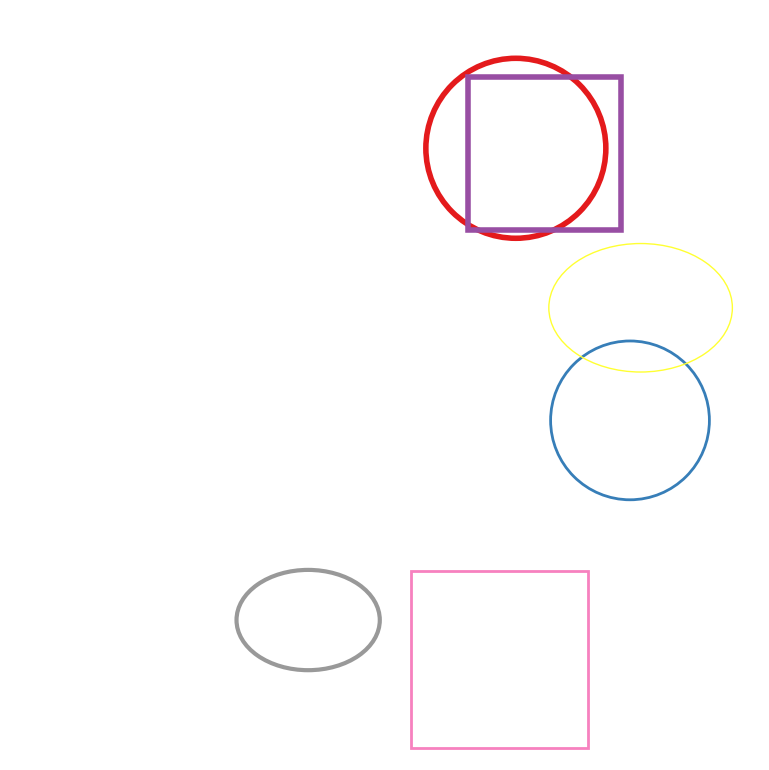[{"shape": "circle", "thickness": 2, "radius": 0.58, "center": [0.67, 0.807]}, {"shape": "circle", "thickness": 1, "radius": 0.52, "center": [0.818, 0.454]}, {"shape": "square", "thickness": 2, "radius": 0.5, "center": [0.707, 0.801]}, {"shape": "oval", "thickness": 0.5, "radius": 0.6, "center": [0.832, 0.6]}, {"shape": "square", "thickness": 1, "radius": 0.58, "center": [0.648, 0.143]}, {"shape": "oval", "thickness": 1.5, "radius": 0.47, "center": [0.4, 0.195]}]